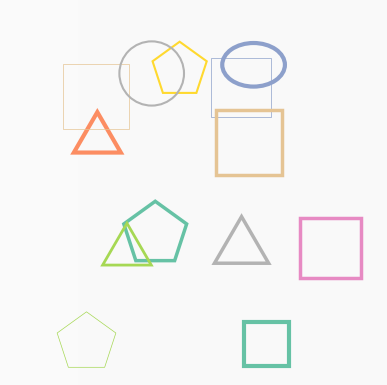[{"shape": "pentagon", "thickness": 2.5, "radius": 0.43, "center": [0.401, 0.392]}, {"shape": "square", "thickness": 3, "radius": 0.29, "center": [0.688, 0.107]}, {"shape": "triangle", "thickness": 3, "radius": 0.35, "center": [0.251, 0.639]}, {"shape": "square", "thickness": 0.5, "radius": 0.38, "center": [0.622, 0.773]}, {"shape": "oval", "thickness": 3, "radius": 0.4, "center": [0.654, 0.832]}, {"shape": "square", "thickness": 2.5, "radius": 0.39, "center": [0.853, 0.356]}, {"shape": "triangle", "thickness": 2, "radius": 0.36, "center": [0.328, 0.348]}, {"shape": "pentagon", "thickness": 0.5, "radius": 0.4, "center": [0.223, 0.11]}, {"shape": "pentagon", "thickness": 1.5, "radius": 0.37, "center": [0.464, 0.818]}, {"shape": "square", "thickness": 2.5, "radius": 0.42, "center": [0.642, 0.631]}, {"shape": "square", "thickness": 0.5, "radius": 0.42, "center": [0.247, 0.748]}, {"shape": "circle", "thickness": 1.5, "radius": 0.42, "center": [0.391, 0.809]}, {"shape": "triangle", "thickness": 2.5, "radius": 0.4, "center": [0.623, 0.357]}]